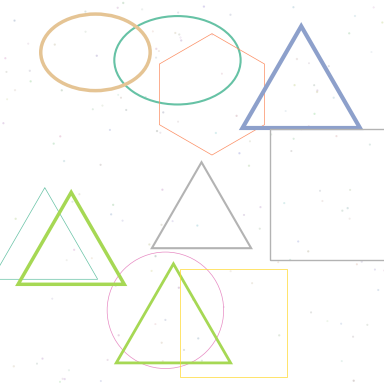[{"shape": "oval", "thickness": 1.5, "radius": 0.82, "center": [0.461, 0.843]}, {"shape": "triangle", "thickness": 0.5, "radius": 0.79, "center": [0.116, 0.354]}, {"shape": "hexagon", "thickness": 0.5, "radius": 0.79, "center": [0.551, 0.755]}, {"shape": "triangle", "thickness": 3, "radius": 0.88, "center": [0.782, 0.756]}, {"shape": "circle", "thickness": 0.5, "radius": 0.76, "center": [0.43, 0.194]}, {"shape": "triangle", "thickness": 2.5, "radius": 0.8, "center": [0.185, 0.341]}, {"shape": "triangle", "thickness": 2, "radius": 0.86, "center": [0.45, 0.143]}, {"shape": "square", "thickness": 0.5, "radius": 0.7, "center": [0.606, 0.161]}, {"shape": "oval", "thickness": 2.5, "radius": 0.71, "center": [0.248, 0.864]}, {"shape": "triangle", "thickness": 1.5, "radius": 0.74, "center": [0.523, 0.43]}, {"shape": "square", "thickness": 1, "radius": 0.85, "center": [0.872, 0.495]}]